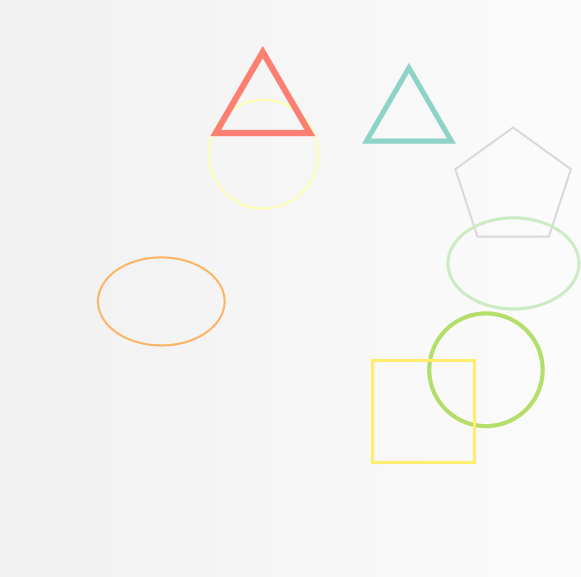[{"shape": "triangle", "thickness": 2.5, "radius": 0.42, "center": [0.704, 0.797]}, {"shape": "circle", "thickness": 1, "radius": 0.47, "center": [0.453, 0.732]}, {"shape": "triangle", "thickness": 3, "radius": 0.47, "center": [0.452, 0.816]}, {"shape": "oval", "thickness": 1, "radius": 0.54, "center": [0.278, 0.477]}, {"shape": "circle", "thickness": 2, "radius": 0.49, "center": [0.836, 0.359]}, {"shape": "pentagon", "thickness": 1, "radius": 0.52, "center": [0.883, 0.674]}, {"shape": "oval", "thickness": 1.5, "radius": 0.56, "center": [0.883, 0.543]}, {"shape": "square", "thickness": 1.5, "radius": 0.44, "center": [0.727, 0.287]}]